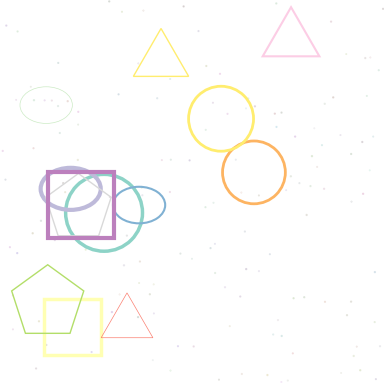[{"shape": "circle", "thickness": 2.5, "radius": 0.5, "center": [0.27, 0.447]}, {"shape": "square", "thickness": 2.5, "radius": 0.37, "center": [0.189, 0.151]}, {"shape": "oval", "thickness": 3, "radius": 0.39, "center": [0.184, 0.509]}, {"shape": "triangle", "thickness": 0.5, "radius": 0.39, "center": [0.33, 0.162]}, {"shape": "oval", "thickness": 1.5, "radius": 0.34, "center": [0.361, 0.467]}, {"shape": "circle", "thickness": 2, "radius": 0.41, "center": [0.66, 0.552]}, {"shape": "pentagon", "thickness": 1, "radius": 0.49, "center": [0.124, 0.214]}, {"shape": "triangle", "thickness": 1.5, "radius": 0.43, "center": [0.756, 0.896]}, {"shape": "pentagon", "thickness": 1, "radius": 0.45, "center": [0.204, 0.46]}, {"shape": "square", "thickness": 3, "radius": 0.43, "center": [0.211, 0.467]}, {"shape": "oval", "thickness": 0.5, "radius": 0.34, "center": [0.12, 0.727]}, {"shape": "triangle", "thickness": 1, "radius": 0.41, "center": [0.418, 0.843]}, {"shape": "circle", "thickness": 2, "radius": 0.42, "center": [0.574, 0.692]}]